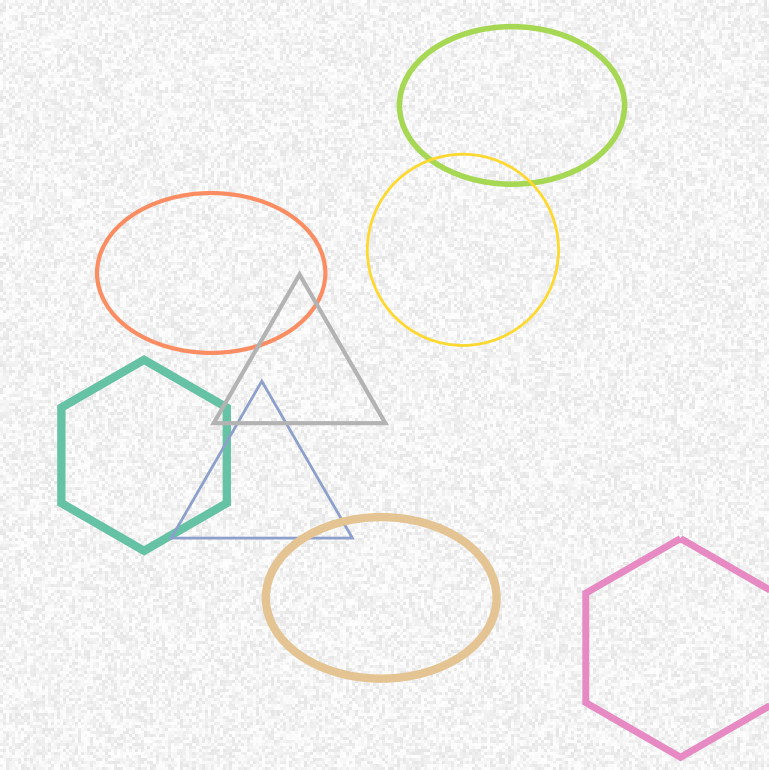[{"shape": "hexagon", "thickness": 3, "radius": 0.62, "center": [0.187, 0.409]}, {"shape": "oval", "thickness": 1.5, "radius": 0.74, "center": [0.274, 0.645]}, {"shape": "triangle", "thickness": 1, "radius": 0.68, "center": [0.34, 0.369]}, {"shape": "hexagon", "thickness": 2.5, "radius": 0.71, "center": [0.884, 0.159]}, {"shape": "oval", "thickness": 2, "radius": 0.73, "center": [0.665, 0.863]}, {"shape": "circle", "thickness": 1, "radius": 0.62, "center": [0.601, 0.676]}, {"shape": "oval", "thickness": 3, "radius": 0.75, "center": [0.495, 0.224]}, {"shape": "triangle", "thickness": 1.5, "radius": 0.64, "center": [0.389, 0.515]}]